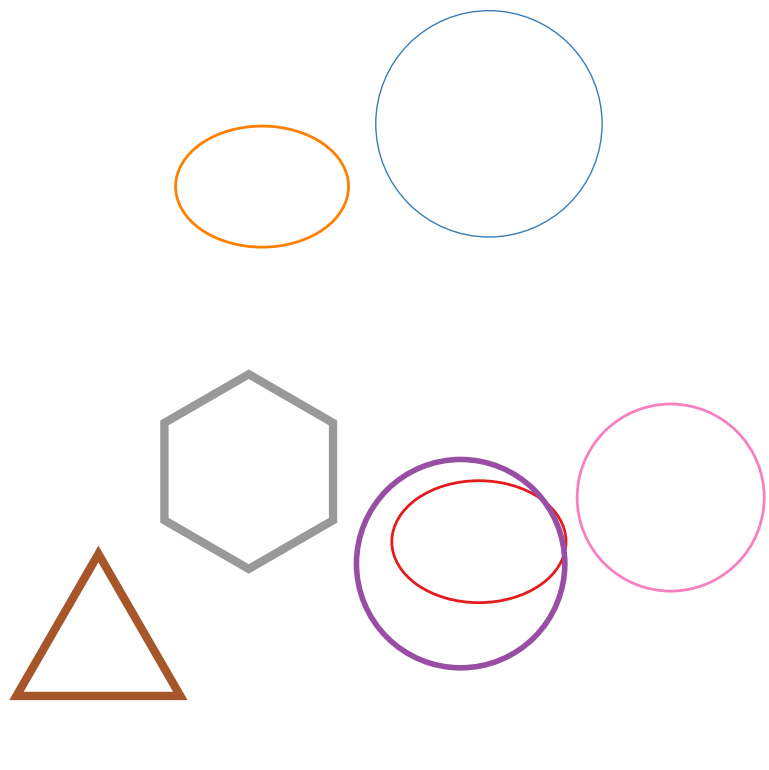[{"shape": "oval", "thickness": 1, "radius": 0.57, "center": [0.622, 0.297]}, {"shape": "circle", "thickness": 0.5, "radius": 0.73, "center": [0.635, 0.839]}, {"shape": "circle", "thickness": 2, "radius": 0.68, "center": [0.598, 0.268]}, {"shape": "oval", "thickness": 1, "radius": 0.56, "center": [0.34, 0.758]}, {"shape": "triangle", "thickness": 3, "radius": 0.61, "center": [0.128, 0.158]}, {"shape": "circle", "thickness": 1, "radius": 0.61, "center": [0.871, 0.354]}, {"shape": "hexagon", "thickness": 3, "radius": 0.63, "center": [0.323, 0.388]}]